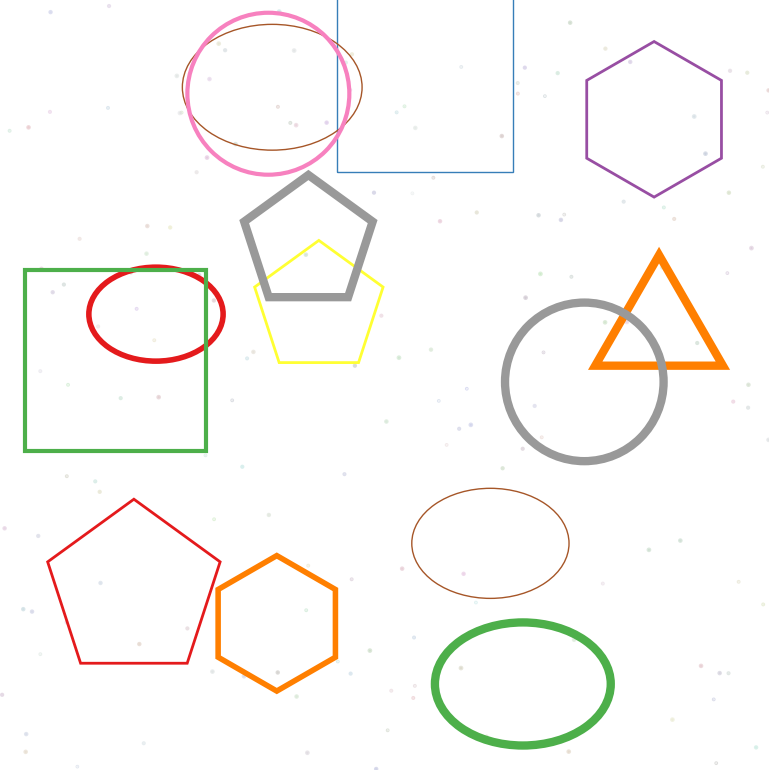[{"shape": "oval", "thickness": 2, "radius": 0.44, "center": [0.203, 0.592]}, {"shape": "pentagon", "thickness": 1, "radius": 0.59, "center": [0.174, 0.234]}, {"shape": "square", "thickness": 0.5, "radius": 0.57, "center": [0.552, 0.89]}, {"shape": "square", "thickness": 1.5, "radius": 0.59, "center": [0.15, 0.532]}, {"shape": "oval", "thickness": 3, "radius": 0.57, "center": [0.679, 0.112]}, {"shape": "hexagon", "thickness": 1, "radius": 0.51, "center": [0.849, 0.845]}, {"shape": "hexagon", "thickness": 2, "radius": 0.44, "center": [0.359, 0.19]}, {"shape": "triangle", "thickness": 3, "radius": 0.48, "center": [0.856, 0.573]}, {"shape": "pentagon", "thickness": 1, "radius": 0.44, "center": [0.414, 0.6]}, {"shape": "oval", "thickness": 0.5, "radius": 0.58, "center": [0.354, 0.887]}, {"shape": "oval", "thickness": 0.5, "radius": 0.51, "center": [0.637, 0.294]}, {"shape": "circle", "thickness": 1.5, "radius": 0.53, "center": [0.349, 0.878]}, {"shape": "circle", "thickness": 3, "radius": 0.51, "center": [0.759, 0.504]}, {"shape": "pentagon", "thickness": 3, "radius": 0.44, "center": [0.401, 0.685]}]